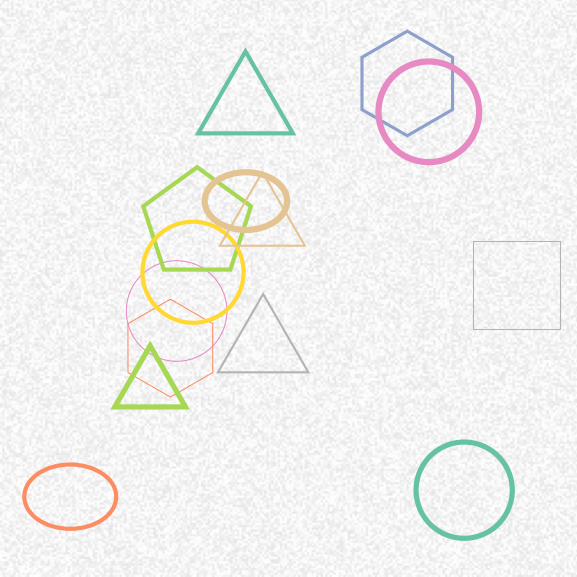[{"shape": "triangle", "thickness": 2, "radius": 0.47, "center": [0.425, 0.816]}, {"shape": "circle", "thickness": 2.5, "radius": 0.42, "center": [0.804, 0.15]}, {"shape": "oval", "thickness": 2, "radius": 0.4, "center": [0.122, 0.139]}, {"shape": "hexagon", "thickness": 0.5, "radius": 0.42, "center": [0.295, 0.396]}, {"shape": "hexagon", "thickness": 1.5, "radius": 0.45, "center": [0.705, 0.855]}, {"shape": "circle", "thickness": 0.5, "radius": 0.44, "center": [0.306, 0.461]}, {"shape": "circle", "thickness": 3, "radius": 0.44, "center": [0.742, 0.806]}, {"shape": "pentagon", "thickness": 2, "radius": 0.49, "center": [0.341, 0.612]}, {"shape": "triangle", "thickness": 2.5, "radius": 0.35, "center": [0.26, 0.33]}, {"shape": "circle", "thickness": 2, "radius": 0.44, "center": [0.334, 0.528]}, {"shape": "oval", "thickness": 3, "radius": 0.36, "center": [0.426, 0.651]}, {"shape": "triangle", "thickness": 1, "radius": 0.43, "center": [0.454, 0.616]}, {"shape": "square", "thickness": 0.5, "radius": 0.38, "center": [0.894, 0.505]}, {"shape": "triangle", "thickness": 1, "radius": 0.45, "center": [0.456, 0.4]}]